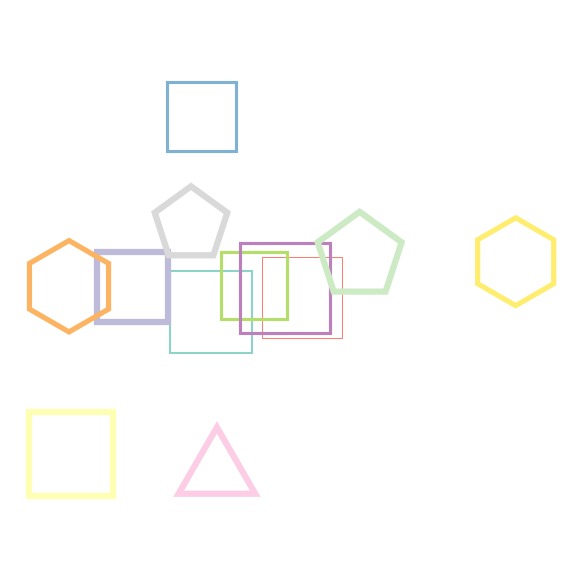[{"shape": "square", "thickness": 1, "radius": 0.35, "center": [0.365, 0.459]}, {"shape": "square", "thickness": 3, "radius": 0.36, "center": [0.123, 0.213]}, {"shape": "square", "thickness": 3, "radius": 0.31, "center": [0.23, 0.502]}, {"shape": "square", "thickness": 0.5, "radius": 0.35, "center": [0.523, 0.484]}, {"shape": "square", "thickness": 1.5, "radius": 0.3, "center": [0.349, 0.797]}, {"shape": "hexagon", "thickness": 2.5, "radius": 0.4, "center": [0.119, 0.503]}, {"shape": "square", "thickness": 1.5, "radius": 0.29, "center": [0.44, 0.504]}, {"shape": "triangle", "thickness": 3, "radius": 0.38, "center": [0.376, 0.183]}, {"shape": "pentagon", "thickness": 3, "radius": 0.33, "center": [0.331, 0.61]}, {"shape": "square", "thickness": 1.5, "radius": 0.39, "center": [0.493, 0.5]}, {"shape": "pentagon", "thickness": 3, "radius": 0.38, "center": [0.623, 0.556]}, {"shape": "hexagon", "thickness": 2.5, "radius": 0.38, "center": [0.893, 0.546]}]